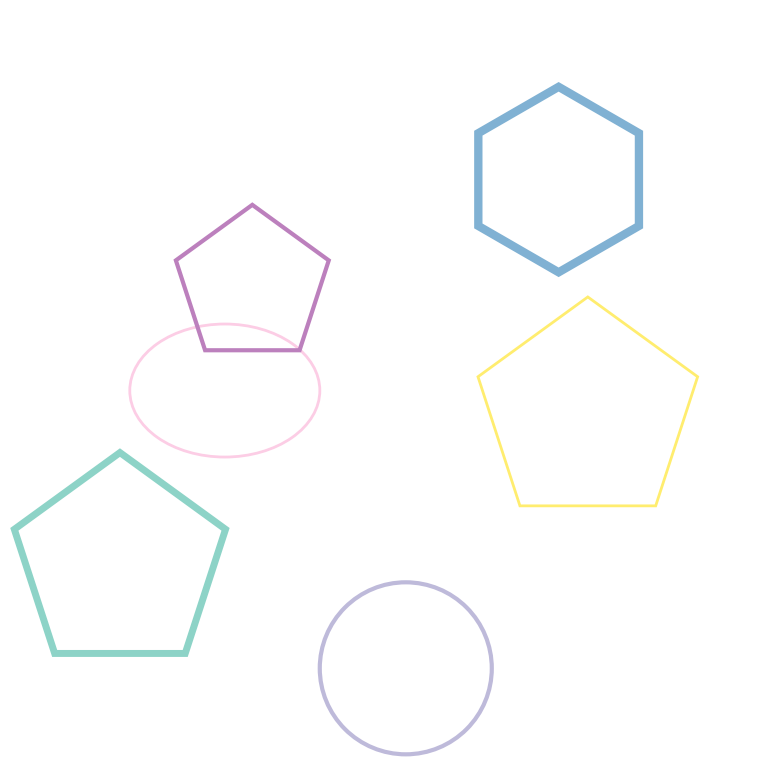[{"shape": "pentagon", "thickness": 2.5, "radius": 0.72, "center": [0.156, 0.268]}, {"shape": "circle", "thickness": 1.5, "radius": 0.56, "center": [0.527, 0.132]}, {"shape": "hexagon", "thickness": 3, "radius": 0.6, "center": [0.726, 0.767]}, {"shape": "oval", "thickness": 1, "radius": 0.62, "center": [0.292, 0.493]}, {"shape": "pentagon", "thickness": 1.5, "radius": 0.52, "center": [0.328, 0.63]}, {"shape": "pentagon", "thickness": 1, "radius": 0.75, "center": [0.763, 0.464]}]